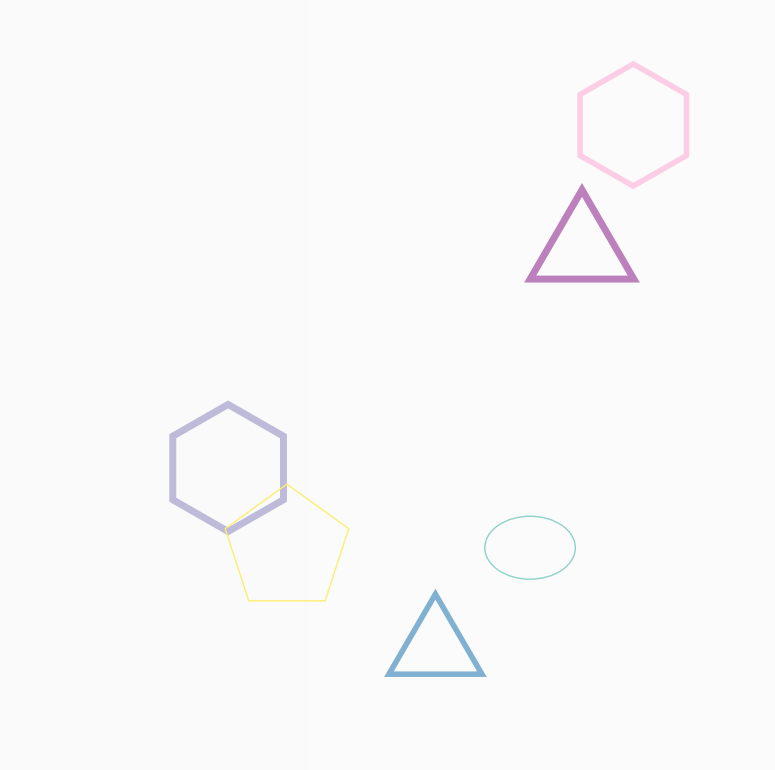[{"shape": "oval", "thickness": 0.5, "radius": 0.29, "center": [0.684, 0.289]}, {"shape": "hexagon", "thickness": 2.5, "radius": 0.41, "center": [0.294, 0.392]}, {"shape": "triangle", "thickness": 2, "radius": 0.35, "center": [0.562, 0.159]}, {"shape": "hexagon", "thickness": 2, "radius": 0.4, "center": [0.817, 0.838]}, {"shape": "triangle", "thickness": 2.5, "radius": 0.39, "center": [0.751, 0.676]}, {"shape": "pentagon", "thickness": 0.5, "radius": 0.42, "center": [0.37, 0.287]}]